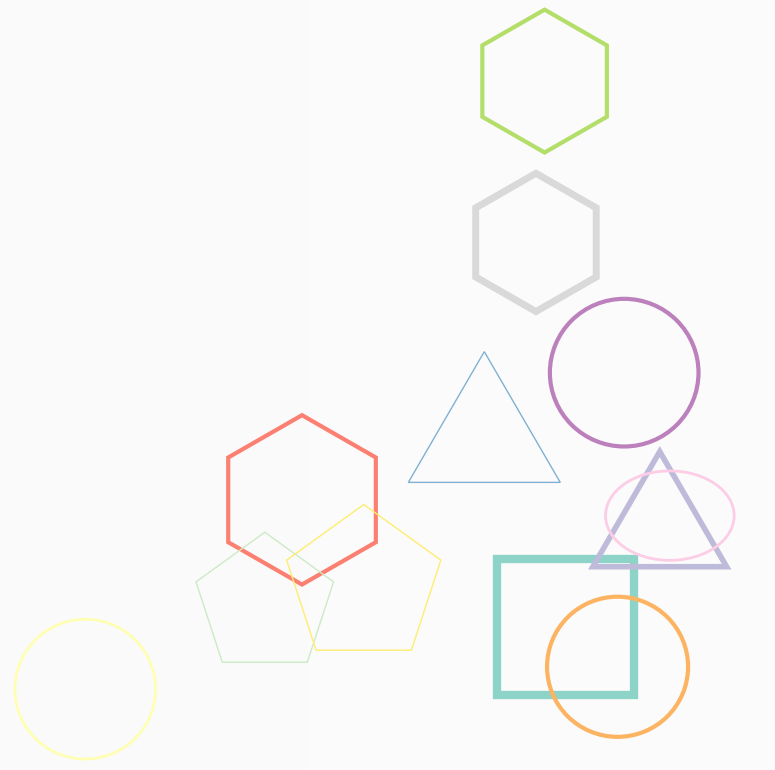[{"shape": "square", "thickness": 3, "radius": 0.44, "center": [0.729, 0.186]}, {"shape": "circle", "thickness": 1, "radius": 0.45, "center": [0.11, 0.105]}, {"shape": "triangle", "thickness": 2, "radius": 0.5, "center": [0.851, 0.314]}, {"shape": "hexagon", "thickness": 1.5, "radius": 0.55, "center": [0.39, 0.351]}, {"shape": "triangle", "thickness": 0.5, "radius": 0.57, "center": [0.625, 0.43]}, {"shape": "circle", "thickness": 1.5, "radius": 0.46, "center": [0.797, 0.134]}, {"shape": "hexagon", "thickness": 1.5, "radius": 0.46, "center": [0.703, 0.895]}, {"shape": "oval", "thickness": 1, "radius": 0.41, "center": [0.864, 0.33]}, {"shape": "hexagon", "thickness": 2.5, "radius": 0.45, "center": [0.692, 0.685]}, {"shape": "circle", "thickness": 1.5, "radius": 0.48, "center": [0.805, 0.516]}, {"shape": "pentagon", "thickness": 0.5, "radius": 0.47, "center": [0.342, 0.215]}, {"shape": "pentagon", "thickness": 0.5, "radius": 0.52, "center": [0.469, 0.24]}]